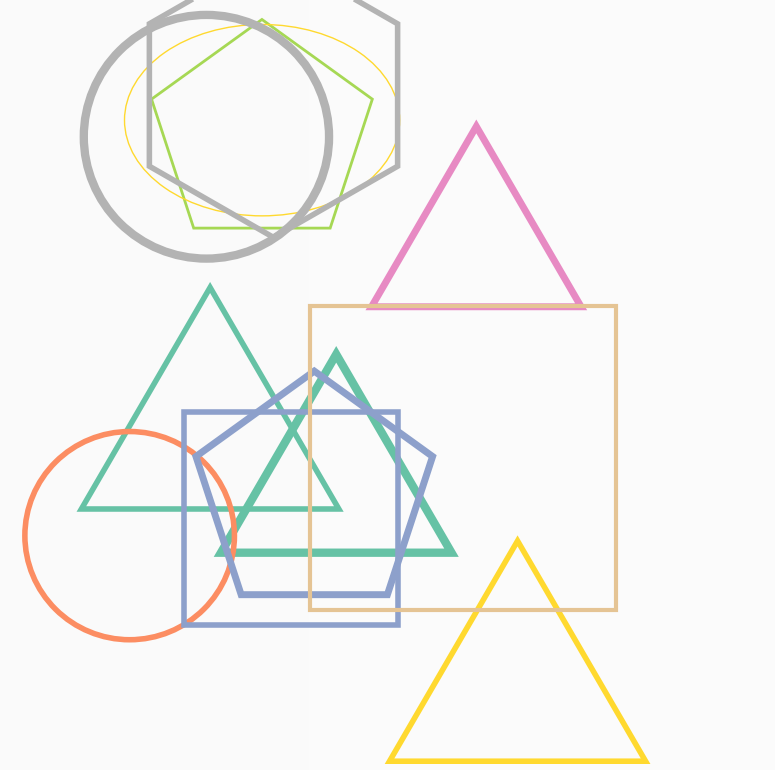[{"shape": "triangle", "thickness": 3, "radius": 0.86, "center": [0.434, 0.368]}, {"shape": "triangle", "thickness": 2, "radius": 0.96, "center": [0.271, 0.435]}, {"shape": "circle", "thickness": 2, "radius": 0.68, "center": [0.167, 0.304]}, {"shape": "square", "thickness": 2, "radius": 0.69, "center": [0.376, 0.326]}, {"shape": "pentagon", "thickness": 2.5, "radius": 0.8, "center": [0.406, 0.358]}, {"shape": "triangle", "thickness": 2.5, "radius": 0.78, "center": [0.615, 0.68]}, {"shape": "pentagon", "thickness": 1, "radius": 0.75, "center": [0.338, 0.825]}, {"shape": "oval", "thickness": 0.5, "radius": 0.89, "center": [0.338, 0.844]}, {"shape": "triangle", "thickness": 2, "radius": 0.95, "center": [0.668, 0.107]}, {"shape": "square", "thickness": 1.5, "radius": 0.99, "center": [0.597, 0.405]}, {"shape": "circle", "thickness": 3, "radius": 0.79, "center": [0.266, 0.822]}, {"shape": "hexagon", "thickness": 2, "radius": 0.92, "center": [0.353, 0.877]}]